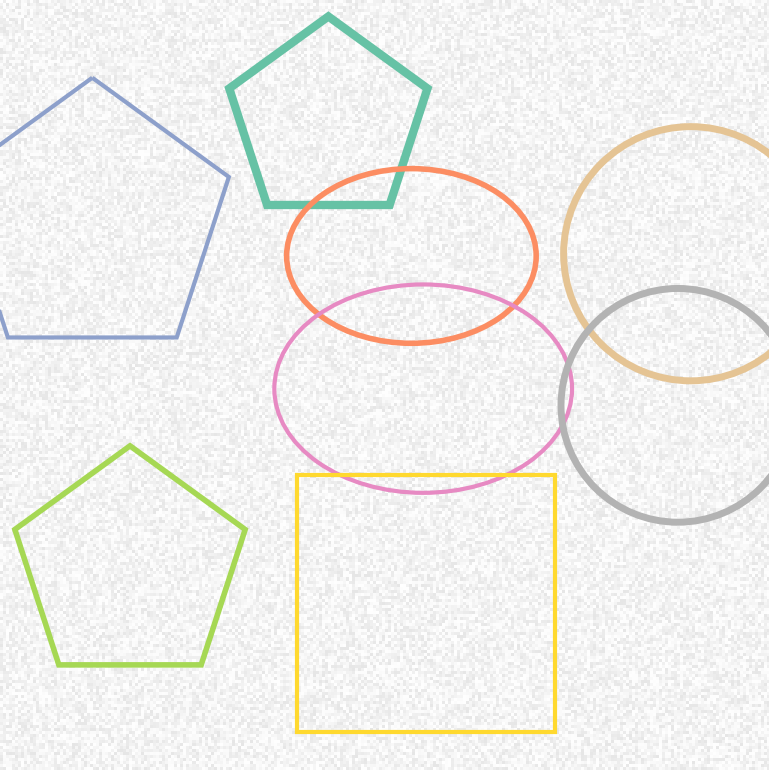[{"shape": "pentagon", "thickness": 3, "radius": 0.68, "center": [0.426, 0.843]}, {"shape": "oval", "thickness": 2, "radius": 0.81, "center": [0.534, 0.668]}, {"shape": "pentagon", "thickness": 1.5, "radius": 0.93, "center": [0.12, 0.713]}, {"shape": "oval", "thickness": 1.5, "radius": 0.97, "center": [0.55, 0.495]}, {"shape": "pentagon", "thickness": 2, "radius": 0.79, "center": [0.169, 0.264]}, {"shape": "square", "thickness": 1.5, "radius": 0.84, "center": [0.553, 0.216]}, {"shape": "circle", "thickness": 2.5, "radius": 0.83, "center": [0.897, 0.67]}, {"shape": "circle", "thickness": 2.5, "radius": 0.76, "center": [0.88, 0.474]}]